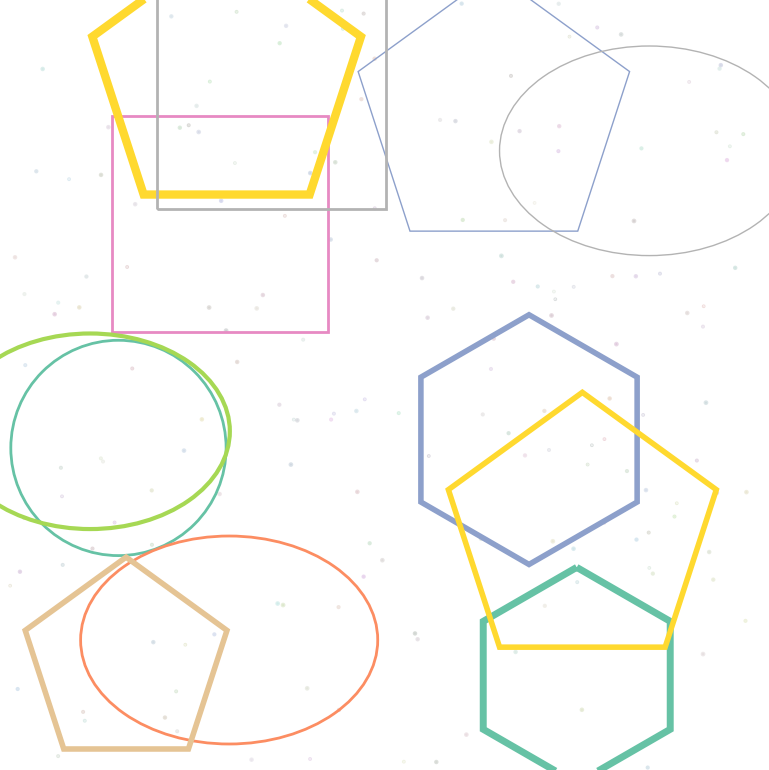[{"shape": "circle", "thickness": 1, "radius": 0.7, "center": [0.154, 0.418]}, {"shape": "hexagon", "thickness": 2.5, "radius": 0.7, "center": [0.749, 0.123]}, {"shape": "oval", "thickness": 1, "radius": 0.96, "center": [0.298, 0.169]}, {"shape": "pentagon", "thickness": 0.5, "radius": 0.93, "center": [0.641, 0.85]}, {"shape": "hexagon", "thickness": 2, "radius": 0.81, "center": [0.687, 0.429]}, {"shape": "square", "thickness": 1, "radius": 0.7, "center": [0.286, 0.709]}, {"shape": "oval", "thickness": 1.5, "radius": 0.91, "center": [0.117, 0.44]}, {"shape": "pentagon", "thickness": 3, "radius": 0.92, "center": [0.294, 0.896]}, {"shape": "pentagon", "thickness": 2, "radius": 0.91, "center": [0.756, 0.308]}, {"shape": "pentagon", "thickness": 2, "radius": 0.69, "center": [0.164, 0.139]}, {"shape": "square", "thickness": 1, "radius": 0.74, "center": [0.353, 0.878]}, {"shape": "oval", "thickness": 0.5, "radius": 0.97, "center": [0.843, 0.804]}]